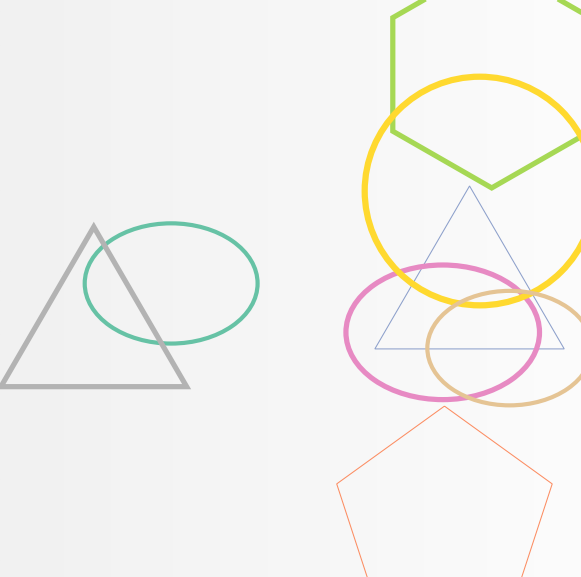[{"shape": "oval", "thickness": 2, "radius": 0.74, "center": [0.294, 0.508]}, {"shape": "pentagon", "thickness": 0.5, "radius": 0.97, "center": [0.765, 0.101]}, {"shape": "triangle", "thickness": 0.5, "radius": 0.94, "center": [0.808, 0.489]}, {"shape": "oval", "thickness": 2.5, "radius": 0.83, "center": [0.762, 0.424]}, {"shape": "hexagon", "thickness": 2.5, "radius": 0.98, "center": [0.846, 0.87]}, {"shape": "circle", "thickness": 3, "radius": 0.99, "center": [0.825, 0.668]}, {"shape": "oval", "thickness": 2, "radius": 0.71, "center": [0.877, 0.396]}, {"shape": "triangle", "thickness": 2.5, "radius": 0.92, "center": [0.161, 0.422]}]